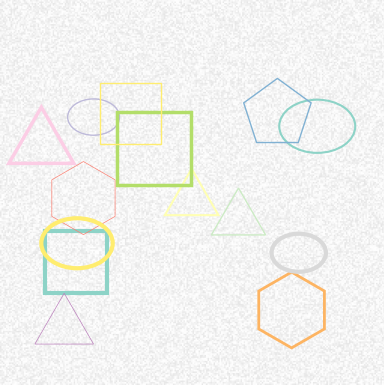[{"shape": "square", "thickness": 3, "radius": 0.4, "center": [0.198, 0.319]}, {"shape": "oval", "thickness": 1.5, "radius": 0.49, "center": [0.824, 0.672]}, {"shape": "triangle", "thickness": 1.5, "radius": 0.4, "center": [0.498, 0.481]}, {"shape": "oval", "thickness": 1, "radius": 0.34, "center": [0.243, 0.696]}, {"shape": "hexagon", "thickness": 0.5, "radius": 0.47, "center": [0.217, 0.485]}, {"shape": "pentagon", "thickness": 1, "radius": 0.46, "center": [0.721, 0.704]}, {"shape": "hexagon", "thickness": 2, "radius": 0.49, "center": [0.757, 0.195]}, {"shape": "square", "thickness": 2.5, "radius": 0.48, "center": [0.401, 0.614]}, {"shape": "triangle", "thickness": 2.5, "radius": 0.49, "center": [0.107, 0.624]}, {"shape": "oval", "thickness": 3, "radius": 0.35, "center": [0.776, 0.344]}, {"shape": "triangle", "thickness": 0.5, "radius": 0.44, "center": [0.167, 0.15]}, {"shape": "triangle", "thickness": 1, "radius": 0.41, "center": [0.619, 0.43]}, {"shape": "oval", "thickness": 3, "radius": 0.46, "center": [0.2, 0.368]}, {"shape": "square", "thickness": 1, "radius": 0.4, "center": [0.34, 0.705]}]